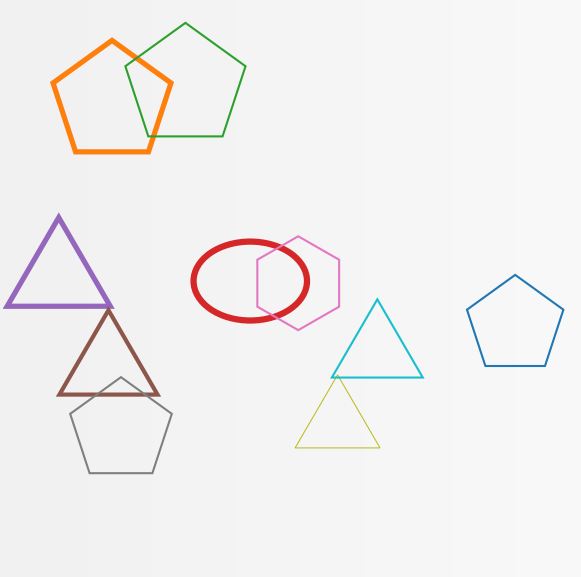[{"shape": "pentagon", "thickness": 1, "radius": 0.44, "center": [0.886, 0.436]}, {"shape": "pentagon", "thickness": 2.5, "radius": 0.53, "center": [0.193, 0.822]}, {"shape": "pentagon", "thickness": 1, "radius": 0.54, "center": [0.319, 0.851]}, {"shape": "oval", "thickness": 3, "radius": 0.49, "center": [0.431, 0.512]}, {"shape": "triangle", "thickness": 2.5, "radius": 0.51, "center": [0.101, 0.52]}, {"shape": "triangle", "thickness": 2, "radius": 0.49, "center": [0.187, 0.365]}, {"shape": "hexagon", "thickness": 1, "radius": 0.41, "center": [0.513, 0.509]}, {"shape": "pentagon", "thickness": 1, "radius": 0.46, "center": [0.208, 0.254]}, {"shape": "triangle", "thickness": 0.5, "radius": 0.42, "center": [0.581, 0.266]}, {"shape": "triangle", "thickness": 1, "radius": 0.45, "center": [0.649, 0.391]}]